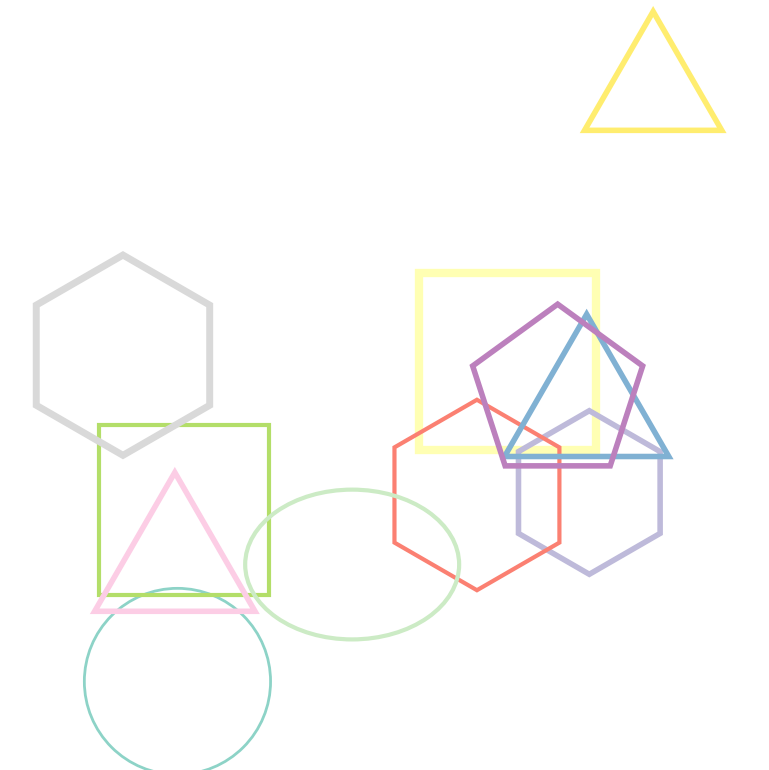[{"shape": "circle", "thickness": 1, "radius": 0.6, "center": [0.23, 0.115]}, {"shape": "square", "thickness": 3, "radius": 0.57, "center": [0.659, 0.531]}, {"shape": "hexagon", "thickness": 2, "radius": 0.53, "center": [0.765, 0.36]}, {"shape": "hexagon", "thickness": 1.5, "radius": 0.62, "center": [0.619, 0.357]}, {"shape": "triangle", "thickness": 2, "radius": 0.62, "center": [0.762, 0.469]}, {"shape": "square", "thickness": 1.5, "radius": 0.55, "center": [0.239, 0.337]}, {"shape": "triangle", "thickness": 2, "radius": 0.6, "center": [0.227, 0.266]}, {"shape": "hexagon", "thickness": 2.5, "radius": 0.65, "center": [0.16, 0.539]}, {"shape": "pentagon", "thickness": 2, "radius": 0.58, "center": [0.724, 0.489]}, {"shape": "oval", "thickness": 1.5, "radius": 0.69, "center": [0.457, 0.267]}, {"shape": "triangle", "thickness": 2, "radius": 0.51, "center": [0.848, 0.882]}]